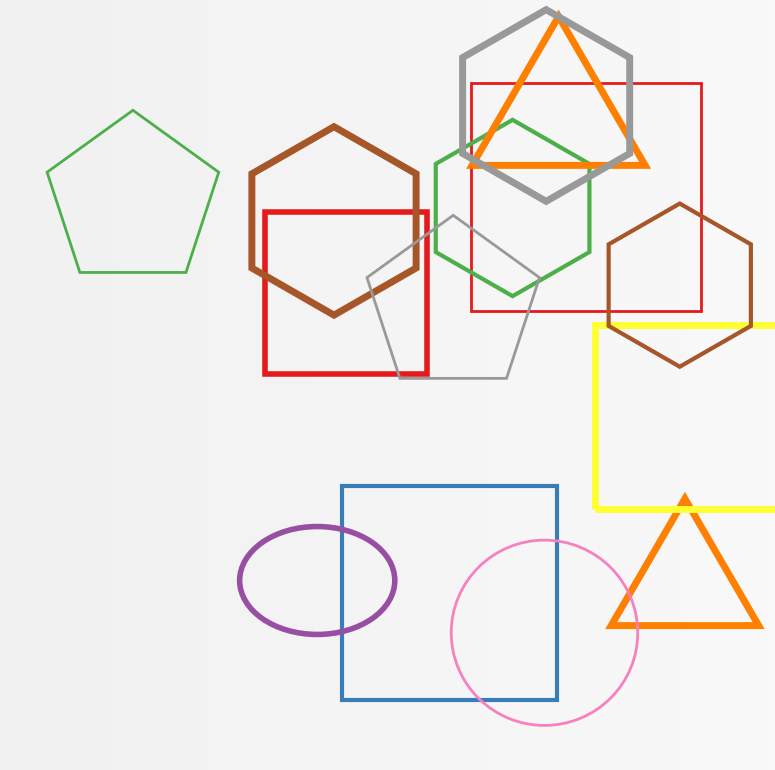[{"shape": "square", "thickness": 2, "radius": 0.52, "center": [0.446, 0.619]}, {"shape": "square", "thickness": 1, "radius": 0.74, "center": [0.757, 0.744]}, {"shape": "square", "thickness": 1.5, "radius": 0.69, "center": [0.58, 0.23]}, {"shape": "hexagon", "thickness": 1.5, "radius": 0.57, "center": [0.661, 0.73]}, {"shape": "pentagon", "thickness": 1, "radius": 0.58, "center": [0.172, 0.74]}, {"shape": "oval", "thickness": 2, "radius": 0.5, "center": [0.409, 0.246]}, {"shape": "triangle", "thickness": 2.5, "radius": 0.64, "center": [0.721, 0.85]}, {"shape": "triangle", "thickness": 2.5, "radius": 0.55, "center": [0.884, 0.242]}, {"shape": "square", "thickness": 2.5, "radius": 0.6, "center": [0.888, 0.458]}, {"shape": "hexagon", "thickness": 2.5, "radius": 0.61, "center": [0.431, 0.713]}, {"shape": "hexagon", "thickness": 1.5, "radius": 0.53, "center": [0.877, 0.63]}, {"shape": "circle", "thickness": 1, "radius": 0.6, "center": [0.703, 0.178]}, {"shape": "hexagon", "thickness": 2.5, "radius": 0.62, "center": [0.705, 0.863]}, {"shape": "pentagon", "thickness": 1, "radius": 0.59, "center": [0.585, 0.603]}]